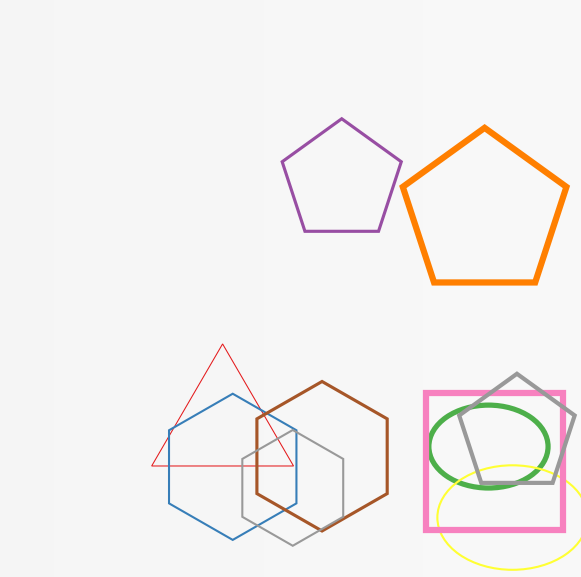[{"shape": "triangle", "thickness": 0.5, "radius": 0.7, "center": [0.383, 0.263]}, {"shape": "hexagon", "thickness": 1, "radius": 0.63, "center": [0.4, 0.191]}, {"shape": "oval", "thickness": 2.5, "radius": 0.51, "center": [0.84, 0.226]}, {"shape": "pentagon", "thickness": 1.5, "radius": 0.54, "center": [0.588, 0.686]}, {"shape": "pentagon", "thickness": 3, "radius": 0.74, "center": [0.834, 0.63]}, {"shape": "oval", "thickness": 1, "radius": 0.65, "center": [0.882, 0.103]}, {"shape": "hexagon", "thickness": 1.5, "radius": 0.65, "center": [0.554, 0.209]}, {"shape": "square", "thickness": 3, "radius": 0.59, "center": [0.851, 0.2]}, {"shape": "pentagon", "thickness": 2, "radius": 0.52, "center": [0.889, 0.247]}, {"shape": "hexagon", "thickness": 1, "radius": 0.5, "center": [0.504, 0.154]}]